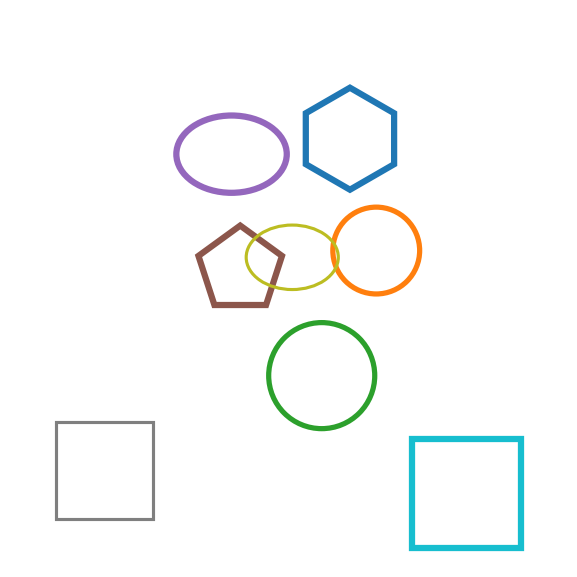[{"shape": "hexagon", "thickness": 3, "radius": 0.44, "center": [0.606, 0.759]}, {"shape": "circle", "thickness": 2.5, "radius": 0.38, "center": [0.651, 0.565]}, {"shape": "circle", "thickness": 2.5, "radius": 0.46, "center": [0.557, 0.349]}, {"shape": "oval", "thickness": 3, "radius": 0.48, "center": [0.401, 0.732]}, {"shape": "pentagon", "thickness": 3, "radius": 0.38, "center": [0.416, 0.532]}, {"shape": "square", "thickness": 1.5, "radius": 0.42, "center": [0.181, 0.185]}, {"shape": "oval", "thickness": 1.5, "radius": 0.4, "center": [0.506, 0.554]}, {"shape": "square", "thickness": 3, "radius": 0.47, "center": [0.807, 0.144]}]